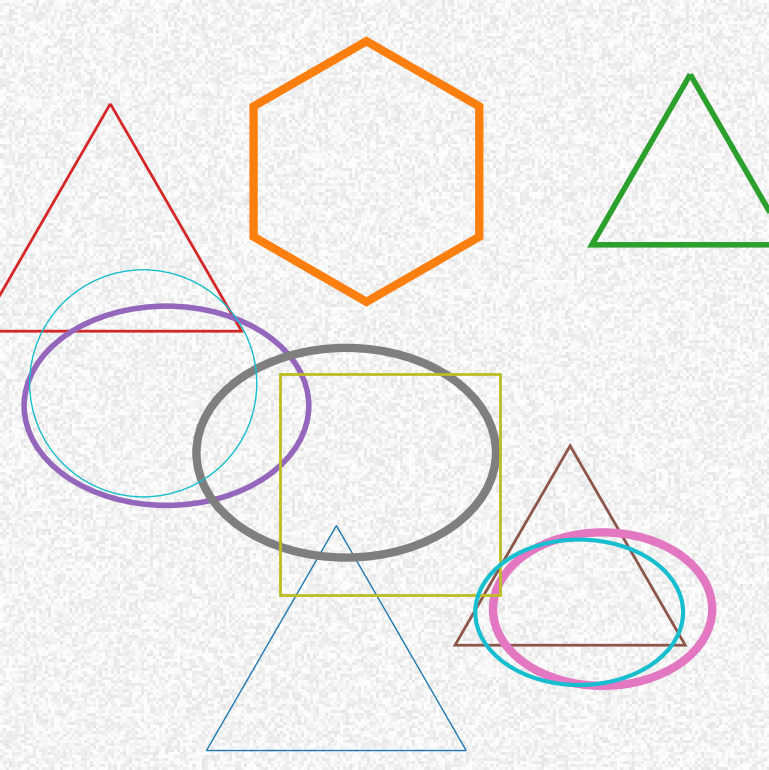[{"shape": "triangle", "thickness": 0.5, "radius": 0.97, "center": [0.437, 0.123]}, {"shape": "hexagon", "thickness": 3, "radius": 0.85, "center": [0.476, 0.777]}, {"shape": "triangle", "thickness": 2, "radius": 0.74, "center": [0.896, 0.756]}, {"shape": "triangle", "thickness": 1, "radius": 0.98, "center": [0.143, 0.668]}, {"shape": "oval", "thickness": 2, "radius": 0.92, "center": [0.216, 0.473]}, {"shape": "triangle", "thickness": 1, "radius": 0.86, "center": [0.74, 0.248]}, {"shape": "oval", "thickness": 3, "radius": 0.71, "center": [0.783, 0.209]}, {"shape": "oval", "thickness": 3, "radius": 0.97, "center": [0.45, 0.412]}, {"shape": "square", "thickness": 1, "radius": 0.72, "center": [0.506, 0.371]}, {"shape": "circle", "thickness": 0.5, "radius": 0.74, "center": [0.186, 0.502]}, {"shape": "oval", "thickness": 1.5, "radius": 0.67, "center": [0.752, 0.205]}]